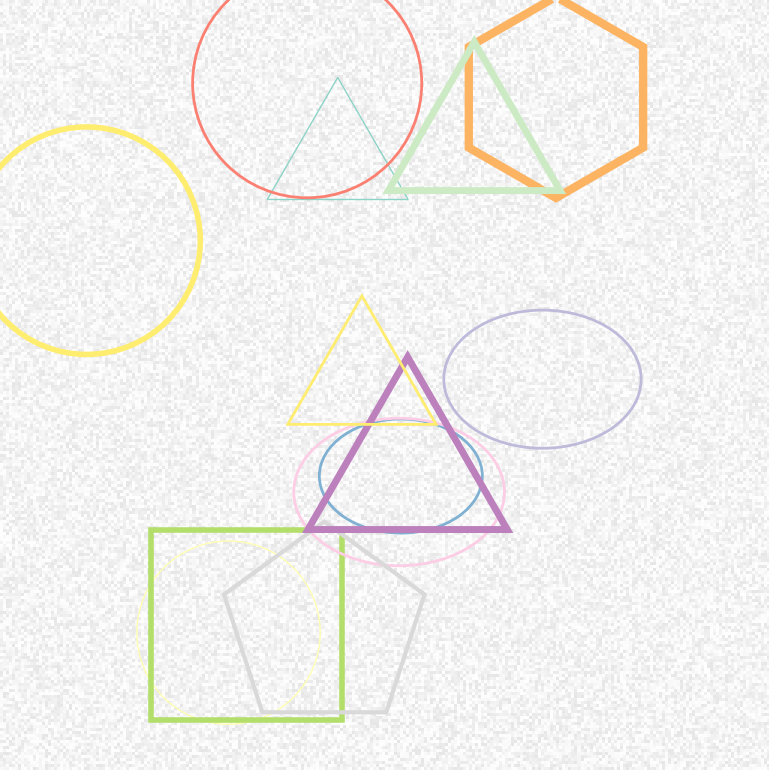[{"shape": "triangle", "thickness": 0.5, "radius": 0.53, "center": [0.439, 0.794]}, {"shape": "circle", "thickness": 0.5, "radius": 0.6, "center": [0.297, 0.178]}, {"shape": "oval", "thickness": 1, "radius": 0.64, "center": [0.704, 0.508]}, {"shape": "circle", "thickness": 1, "radius": 0.74, "center": [0.399, 0.892]}, {"shape": "oval", "thickness": 1, "radius": 0.53, "center": [0.521, 0.382]}, {"shape": "hexagon", "thickness": 3, "radius": 0.65, "center": [0.722, 0.874]}, {"shape": "square", "thickness": 2, "radius": 0.62, "center": [0.32, 0.188]}, {"shape": "oval", "thickness": 1, "radius": 0.68, "center": [0.518, 0.361]}, {"shape": "pentagon", "thickness": 1.5, "radius": 0.68, "center": [0.421, 0.186]}, {"shape": "triangle", "thickness": 2.5, "radius": 0.75, "center": [0.529, 0.387]}, {"shape": "triangle", "thickness": 2.5, "radius": 0.64, "center": [0.616, 0.817]}, {"shape": "triangle", "thickness": 1, "radius": 0.56, "center": [0.47, 0.504]}, {"shape": "circle", "thickness": 2, "radius": 0.74, "center": [0.112, 0.687]}]